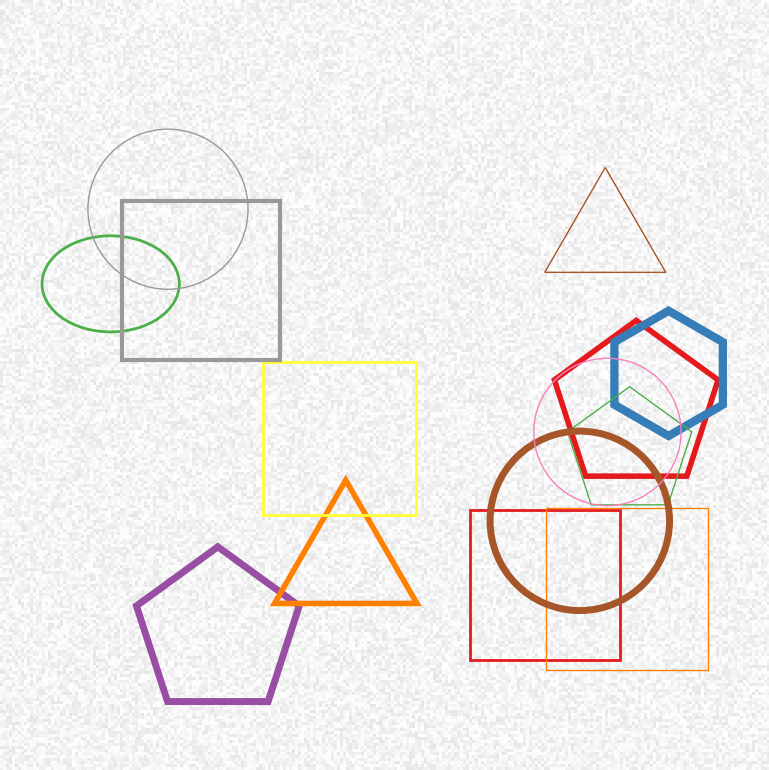[{"shape": "pentagon", "thickness": 2, "radius": 0.56, "center": [0.826, 0.472]}, {"shape": "square", "thickness": 1, "radius": 0.49, "center": [0.708, 0.24]}, {"shape": "hexagon", "thickness": 3, "radius": 0.41, "center": [0.868, 0.515]}, {"shape": "oval", "thickness": 1, "radius": 0.45, "center": [0.144, 0.631]}, {"shape": "pentagon", "thickness": 0.5, "radius": 0.42, "center": [0.818, 0.413]}, {"shape": "pentagon", "thickness": 2.5, "radius": 0.56, "center": [0.283, 0.179]}, {"shape": "square", "thickness": 0.5, "radius": 0.52, "center": [0.815, 0.235]}, {"shape": "triangle", "thickness": 2, "radius": 0.53, "center": [0.449, 0.27]}, {"shape": "square", "thickness": 1, "radius": 0.5, "center": [0.441, 0.431]}, {"shape": "triangle", "thickness": 0.5, "radius": 0.45, "center": [0.786, 0.692]}, {"shape": "circle", "thickness": 2.5, "radius": 0.58, "center": [0.753, 0.324]}, {"shape": "circle", "thickness": 0.5, "radius": 0.48, "center": [0.789, 0.439]}, {"shape": "circle", "thickness": 0.5, "radius": 0.52, "center": [0.218, 0.728]}, {"shape": "square", "thickness": 1.5, "radius": 0.51, "center": [0.261, 0.636]}]